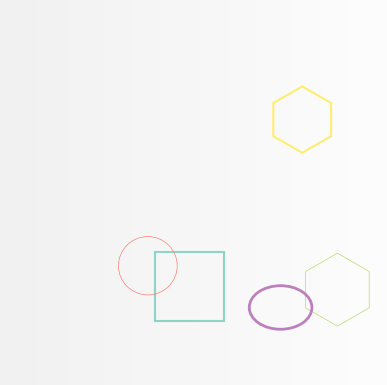[{"shape": "square", "thickness": 1.5, "radius": 0.45, "center": [0.488, 0.256]}, {"shape": "circle", "thickness": 0.5, "radius": 0.38, "center": [0.382, 0.31]}, {"shape": "hexagon", "thickness": 0.5, "radius": 0.47, "center": [0.871, 0.248]}, {"shape": "oval", "thickness": 2, "radius": 0.4, "center": [0.724, 0.201]}, {"shape": "hexagon", "thickness": 1.5, "radius": 0.43, "center": [0.78, 0.689]}]